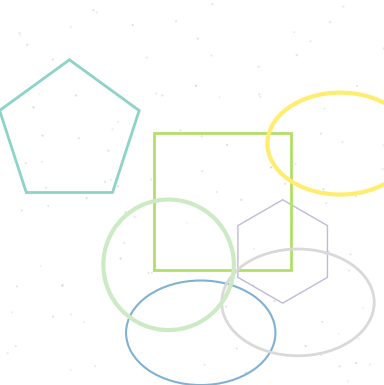[{"shape": "pentagon", "thickness": 2, "radius": 0.95, "center": [0.18, 0.654]}, {"shape": "hexagon", "thickness": 1, "radius": 0.67, "center": [0.734, 0.347]}, {"shape": "oval", "thickness": 1.5, "radius": 0.97, "center": [0.521, 0.136]}, {"shape": "square", "thickness": 2, "radius": 0.89, "center": [0.579, 0.476]}, {"shape": "oval", "thickness": 2, "radius": 0.99, "center": [0.774, 0.215]}, {"shape": "circle", "thickness": 3, "radius": 0.85, "center": [0.438, 0.312]}, {"shape": "oval", "thickness": 3, "radius": 0.95, "center": [0.884, 0.627]}]